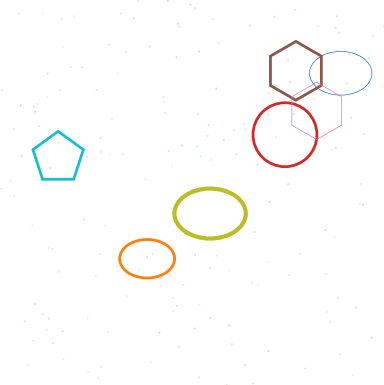[{"shape": "oval", "thickness": 0.5, "radius": 0.41, "center": [0.885, 0.81]}, {"shape": "oval", "thickness": 2, "radius": 0.36, "center": [0.382, 0.328]}, {"shape": "circle", "thickness": 2, "radius": 0.42, "center": [0.74, 0.65]}, {"shape": "hexagon", "thickness": 2, "radius": 0.38, "center": [0.769, 0.816]}, {"shape": "hexagon", "thickness": 0.5, "radius": 0.37, "center": [0.823, 0.712]}, {"shape": "oval", "thickness": 3, "radius": 0.46, "center": [0.546, 0.445]}, {"shape": "pentagon", "thickness": 2, "radius": 0.34, "center": [0.151, 0.59]}]